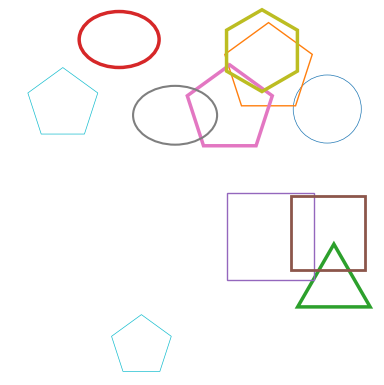[{"shape": "circle", "thickness": 0.5, "radius": 0.44, "center": [0.85, 0.717]}, {"shape": "pentagon", "thickness": 1, "radius": 0.6, "center": [0.697, 0.822]}, {"shape": "triangle", "thickness": 2.5, "radius": 0.54, "center": [0.867, 0.257]}, {"shape": "oval", "thickness": 2.5, "radius": 0.52, "center": [0.309, 0.897]}, {"shape": "square", "thickness": 1, "radius": 0.57, "center": [0.702, 0.385]}, {"shape": "square", "thickness": 2, "radius": 0.48, "center": [0.852, 0.395]}, {"shape": "pentagon", "thickness": 2.5, "radius": 0.58, "center": [0.597, 0.715]}, {"shape": "oval", "thickness": 1.5, "radius": 0.55, "center": [0.455, 0.701]}, {"shape": "hexagon", "thickness": 2.5, "radius": 0.53, "center": [0.68, 0.868]}, {"shape": "pentagon", "thickness": 0.5, "radius": 0.41, "center": [0.367, 0.101]}, {"shape": "pentagon", "thickness": 0.5, "radius": 0.48, "center": [0.163, 0.729]}]